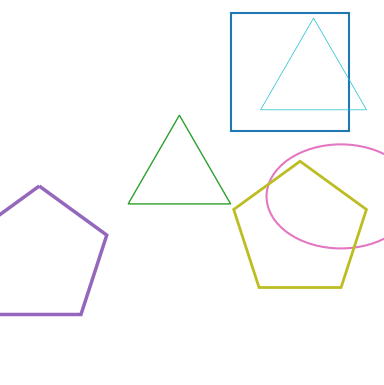[{"shape": "square", "thickness": 1.5, "radius": 0.77, "center": [0.752, 0.812]}, {"shape": "triangle", "thickness": 1, "radius": 0.77, "center": [0.466, 0.547]}, {"shape": "pentagon", "thickness": 2.5, "radius": 0.92, "center": [0.102, 0.332]}, {"shape": "oval", "thickness": 1.5, "radius": 0.97, "center": [0.885, 0.49]}, {"shape": "pentagon", "thickness": 2, "radius": 0.91, "center": [0.779, 0.4]}, {"shape": "triangle", "thickness": 0.5, "radius": 0.79, "center": [0.814, 0.794]}]